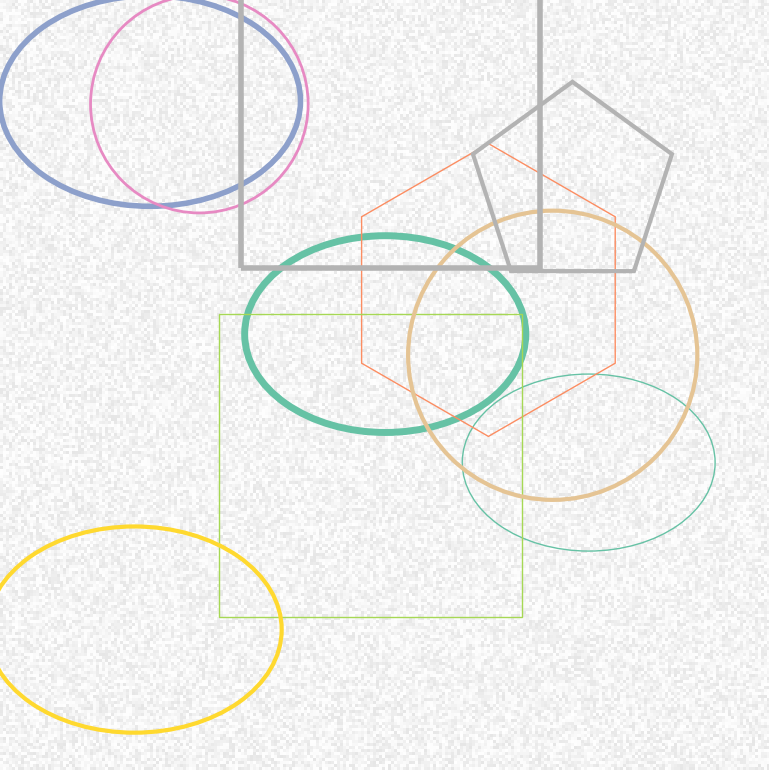[{"shape": "oval", "thickness": 2.5, "radius": 0.91, "center": [0.5, 0.566]}, {"shape": "oval", "thickness": 0.5, "radius": 0.82, "center": [0.765, 0.399]}, {"shape": "hexagon", "thickness": 0.5, "radius": 0.95, "center": [0.634, 0.623]}, {"shape": "oval", "thickness": 2, "radius": 0.98, "center": [0.195, 0.869]}, {"shape": "circle", "thickness": 1, "radius": 0.71, "center": [0.259, 0.865]}, {"shape": "square", "thickness": 0.5, "radius": 0.98, "center": [0.481, 0.395]}, {"shape": "oval", "thickness": 1.5, "radius": 0.96, "center": [0.175, 0.182]}, {"shape": "circle", "thickness": 1.5, "radius": 0.94, "center": [0.718, 0.539]}, {"shape": "pentagon", "thickness": 1.5, "radius": 0.68, "center": [0.743, 0.758]}, {"shape": "square", "thickness": 2, "radius": 0.97, "center": [0.507, 0.846]}]